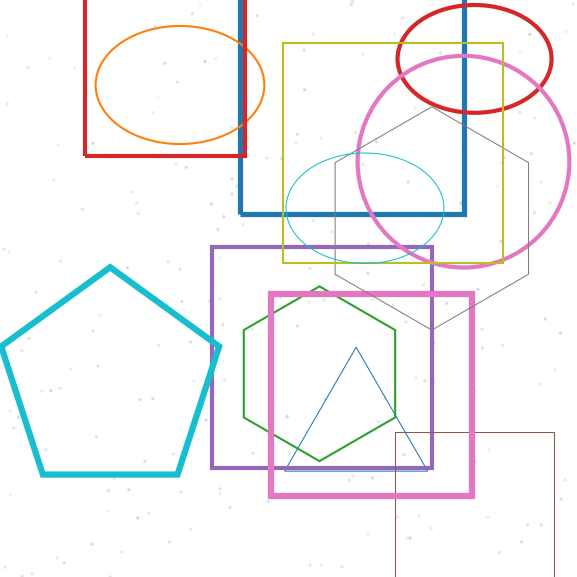[{"shape": "square", "thickness": 2.5, "radius": 0.97, "center": [0.61, 0.823]}, {"shape": "triangle", "thickness": 0.5, "radius": 0.72, "center": [0.617, 0.255]}, {"shape": "oval", "thickness": 1, "radius": 0.73, "center": [0.312, 0.852]}, {"shape": "hexagon", "thickness": 1, "radius": 0.76, "center": [0.553, 0.352]}, {"shape": "square", "thickness": 2, "radius": 0.69, "center": [0.286, 0.867]}, {"shape": "oval", "thickness": 2, "radius": 0.67, "center": [0.822, 0.897]}, {"shape": "square", "thickness": 2, "radius": 0.96, "center": [0.558, 0.38]}, {"shape": "square", "thickness": 0.5, "radius": 0.69, "center": [0.821, 0.114]}, {"shape": "square", "thickness": 3, "radius": 0.87, "center": [0.643, 0.315]}, {"shape": "circle", "thickness": 2, "radius": 0.92, "center": [0.803, 0.719]}, {"shape": "hexagon", "thickness": 0.5, "radius": 0.97, "center": [0.748, 0.621]}, {"shape": "square", "thickness": 1, "radius": 0.95, "center": [0.681, 0.734]}, {"shape": "pentagon", "thickness": 3, "radius": 0.99, "center": [0.191, 0.338]}, {"shape": "oval", "thickness": 0.5, "radius": 0.68, "center": [0.632, 0.639]}]